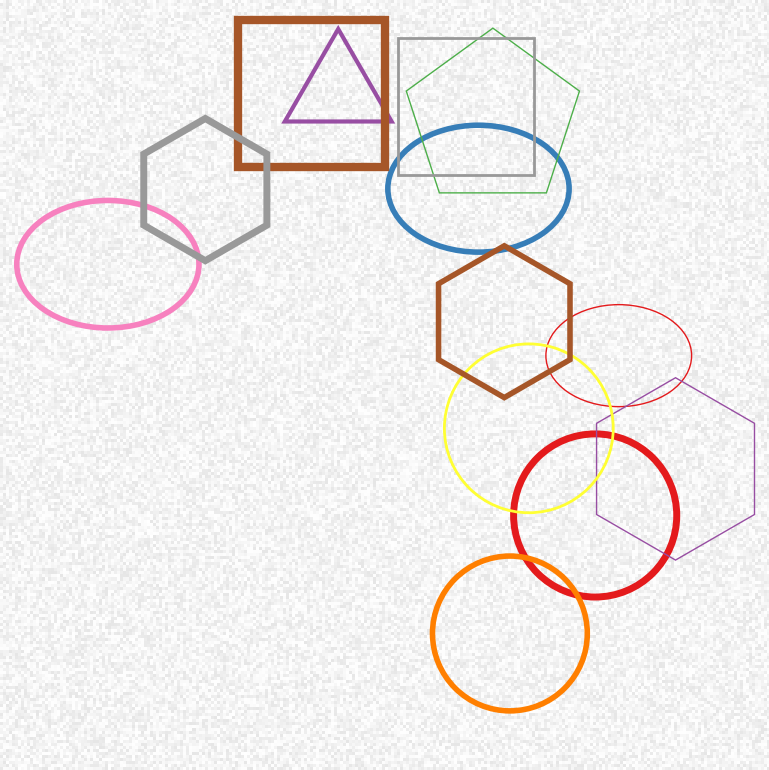[{"shape": "circle", "thickness": 2.5, "radius": 0.53, "center": [0.773, 0.331]}, {"shape": "oval", "thickness": 0.5, "radius": 0.47, "center": [0.804, 0.538]}, {"shape": "oval", "thickness": 2, "radius": 0.59, "center": [0.621, 0.755]}, {"shape": "pentagon", "thickness": 0.5, "radius": 0.59, "center": [0.64, 0.845]}, {"shape": "hexagon", "thickness": 0.5, "radius": 0.59, "center": [0.877, 0.391]}, {"shape": "triangle", "thickness": 1.5, "radius": 0.4, "center": [0.439, 0.882]}, {"shape": "circle", "thickness": 2, "radius": 0.5, "center": [0.662, 0.177]}, {"shape": "circle", "thickness": 1, "radius": 0.55, "center": [0.687, 0.444]}, {"shape": "square", "thickness": 3, "radius": 0.48, "center": [0.405, 0.879]}, {"shape": "hexagon", "thickness": 2, "radius": 0.49, "center": [0.655, 0.582]}, {"shape": "oval", "thickness": 2, "radius": 0.59, "center": [0.14, 0.657]}, {"shape": "square", "thickness": 1, "radius": 0.44, "center": [0.605, 0.862]}, {"shape": "hexagon", "thickness": 2.5, "radius": 0.46, "center": [0.267, 0.754]}]